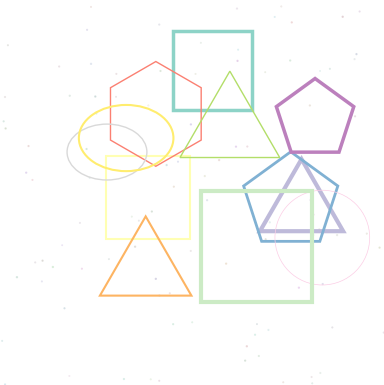[{"shape": "square", "thickness": 2.5, "radius": 0.51, "center": [0.552, 0.816]}, {"shape": "square", "thickness": 1.5, "radius": 0.54, "center": [0.385, 0.487]}, {"shape": "triangle", "thickness": 3, "radius": 0.62, "center": [0.783, 0.462]}, {"shape": "hexagon", "thickness": 1, "radius": 0.68, "center": [0.405, 0.704]}, {"shape": "pentagon", "thickness": 2, "radius": 0.64, "center": [0.755, 0.477]}, {"shape": "triangle", "thickness": 1.5, "radius": 0.69, "center": [0.378, 0.301]}, {"shape": "triangle", "thickness": 1, "radius": 0.75, "center": [0.597, 0.666]}, {"shape": "circle", "thickness": 0.5, "radius": 0.62, "center": [0.837, 0.383]}, {"shape": "oval", "thickness": 1, "radius": 0.52, "center": [0.278, 0.605]}, {"shape": "pentagon", "thickness": 2.5, "radius": 0.53, "center": [0.818, 0.69]}, {"shape": "square", "thickness": 3, "radius": 0.72, "center": [0.667, 0.359]}, {"shape": "oval", "thickness": 1.5, "radius": 0.61, "center": [0.328, 0.641]}]